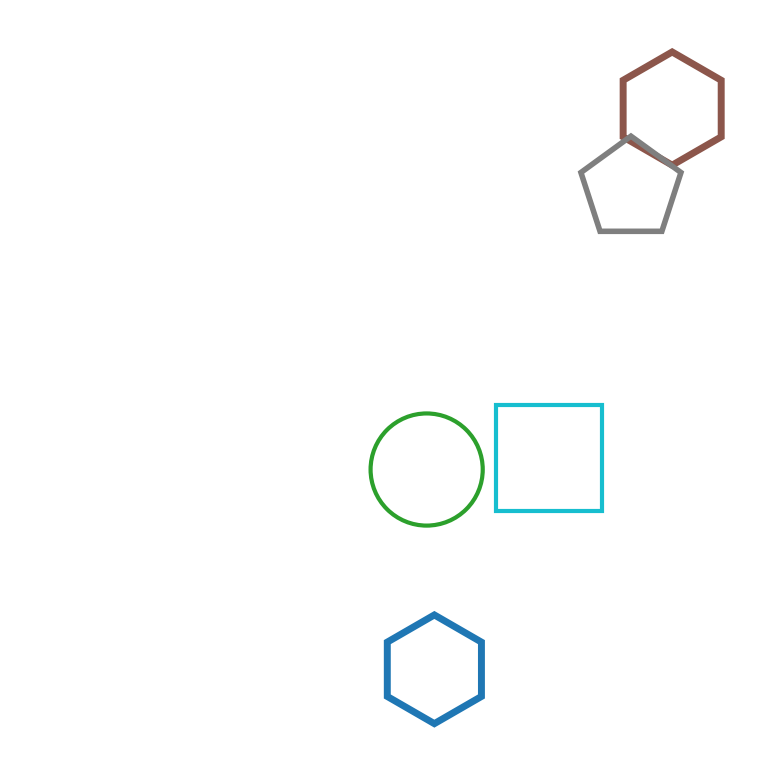[{"shape": "hexagon", "thickness": 2.5, "radius": 0.35, "center": [0.564, 0.131]}, {"shape": "circle", "thickness": 1.5, "radius": 0.36, "center": [0.554, 0.39]}, {"shape": "hexagon", "thickness": 2.5, "radius": 0.37, "center": [0.873, 0.859]}, {"shape": "pentagon", "thickness": 2, "radius": 0.34, "center": [0.819, 0.755]}, {"shape": "square", "thickness": 1.5, "radius": 0.34, "center": [0.714, 0.405]}]